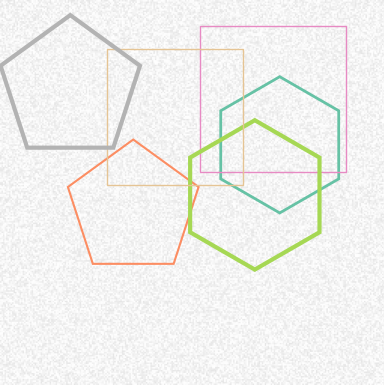[{"shape": "hexagon", "thickness": 2, "radius": 0.88, "center": [0.727, 0.624]}, {"shape": "pentagon", "thickness": 1.5, "radius": 0.89, "center": [0.346, 0.459]}, {"shape": "square", "thickness": 1, "radius": 0.95, "center": [0.709, 0.743]}, {"shape": "hexagon", "thickness": 3, "radius": 0.97, "center": [0.662, 0.494]}, {"shape": "square", "thickness": 1, "radius": 0.88, "center": [0.455, 0.697]}, {"shape": "pentagon", "thickness": 3, "radius": 0.95, "center": [0.183, 0.77]}]